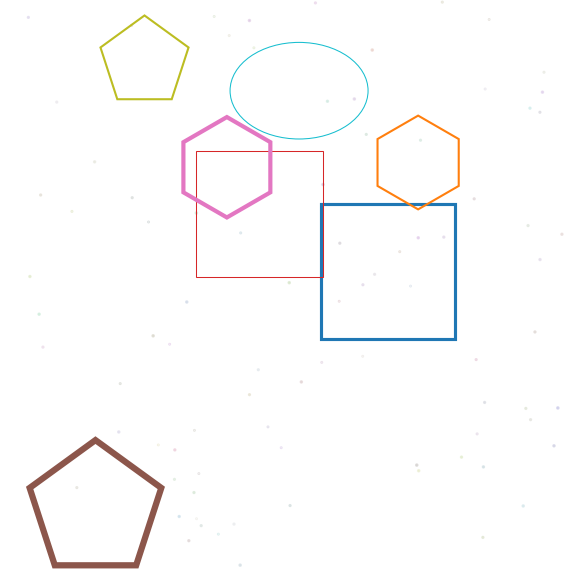[{"shape": "square", "thickness": 1.5, "radius": 0.58, "center": [0.672, 0.529]}, {"shape": "hexagon", "thickness": 1, "radius": 0.41, "center": [0.724, 0.718]}, {"shape": "square", "thickness": 0.5, "radius": 0.55, "center": [0.45, 0.629]}, {"shape": "pentagon", "thickness": 3, "radius": 0.6, "center": [0.165, 0.117]}, {"shape": "hexagon", "thickness": 2, "radius": 0.43, "center": [0.393, 0.71]}, {"shape": "pentagon", "thickness": 1, "radius": 0.4, "center": [0.25, 0.892]}, {"shape": "oval", "thickness": 0.5, "radius": 0.6, "center": [0.518, 0.842]}]